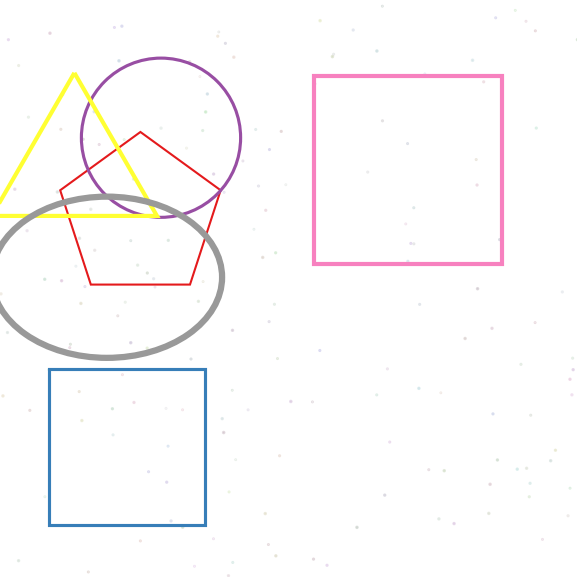[{"shape": "pentagon", "thickness": 1, "radius": 0.73, "center": [0.243, 0.625]}, {"shape": "square", "thickness": 1.5, "radius": 0.68, "center": [0.22, 0.225]}, {"shape": "circle", "thickness": 1.5, "radius": 0.69, "center": [0.279, 0.761]}, {"shape": "triangle", "thickness": 2, "radius": 0.83, "center": [0.129, 0.708]}, {"shape": "square", "thickness": 2, "radius": 0.81, "center": [0.706, 0.705]}, {"shape": "oval", "thickness": 3, "radius": 1.0, "center": [0.185, 0.519]}]